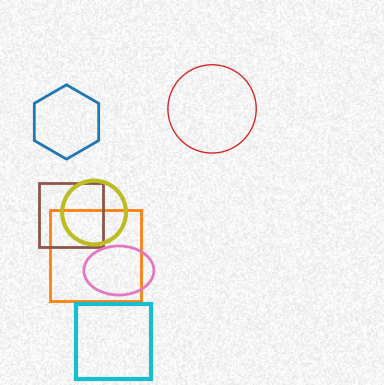[{"shape": "hexagon", "thickness": 2, "radius": 0.48, "center": [0.173, 0.683]}, {"shape": "square", "thickness": 2, "radius": 0.59, "center": [0.248, 0.336]}, {"shape": "circle", "thickness": 1, "radius": 0.57, "center": [0.551, 0.717]}, {"shape": "square", "thickness": 2, "radius": 0.41, "center": [0.184, 0.441]}, {"shape": "oval", "thickness": 2, "radius": 0.45, "center": [0.309, 0.297]}, {"shape": "circle", "thickness": 3, "radius": 0.41, "center": [0.244, 0.448]}, {"shape": "square", "thickness": 3, "radius": 0.49, "center": [0.295, 0.114]}]